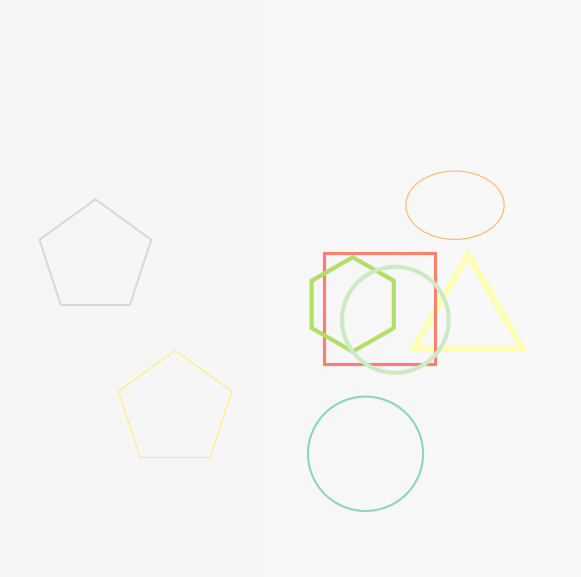[{"shape": "circle", "thickness": 1, "radius": 0.5, "center": [0.629, 0.213]}, {"shape": "triangle", "thickness": 3, "radius": 0.54, "center": [0.805, 0.449]}, {"shape": "square", "thickness": 1.5, "radius": 0.48, "center": [0.653, 0.465]}, {"shape": "oval", "thickness": 0.5, "radius": 0.42, "center": [0.783, 0.644]}, {"shape": "hexagon", "thickness": 2, "radius": 0.41, "center": [0.607, 0.472]}, {"shape": "pentagon", "thickness": 1, "radius": 0.51, "center": [0.164, 0.553]}, {"shape": "circle", "thickness": 2, "radius": 0.46, "center": [0.68, 0.445]}, {"shape": "pentagon", "thickness": 0.5, "radius": 0.51, "center": [0.301, 0.29]}]